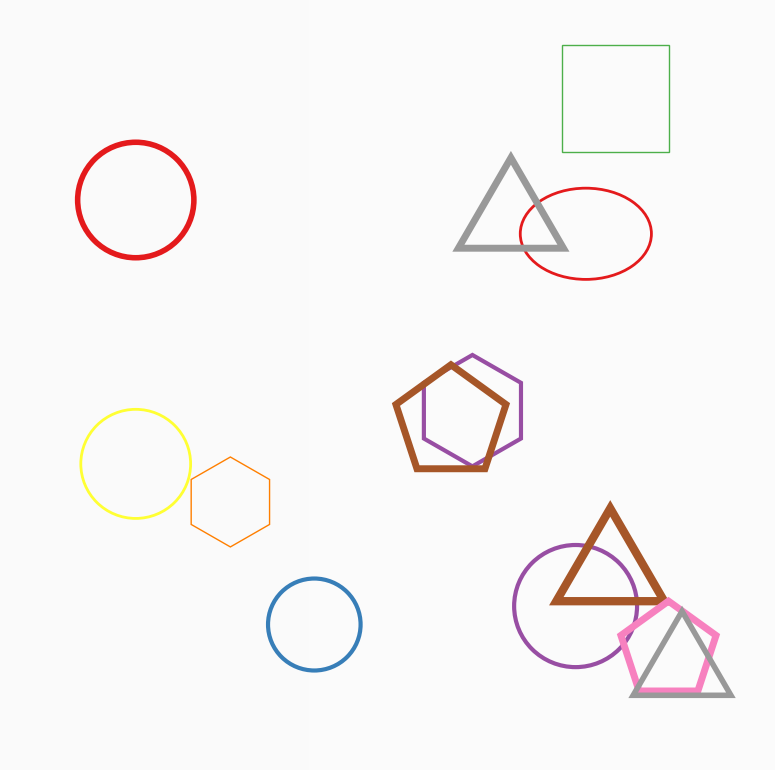[{"shape": "circle", "thickness": 2, "radius": 0.37, "center": [0.175, 0.74]}, {"shape": "oval", "thickness": 1, "radius": 0.42, "center": [0.756, 0.696]}, {"shape": "circle", "thickness": 1.5, "radius": 0.3, "center": [0.406, 0.189]}, {"shape": "square", "thickness": 0.5, "radius": 0.35, "center": [0.794, 0.873]}, {"shape": "hexagon", "thickness": 1.5, "radius": 0.36, "center": [0.61, 0.467]}, {"shape": "circle", "thickness": 1.5, "radius": 0.4, "center": [0.743, 0.213]}, {"shape": "hexagon", "thickness": 0.5, "radius": 0.29, "center": [0.297, 0.348]}, {"shape": "circle", "thickness": 1, "radius": 0.35, "center": [0.175, 0.398]}, {"shape": "pentagon", "thickness": 2.5, "radius": 0.37, "center": [0.582, 0.452]}, {"shape": "triangle", "thickness": 3, "radius": 0.4, "center": [0.787, 0.259]}, {"shape": "pentagon", "thickness": 2.5, "radius": 0.32, "center": [0.863, 0.155]}, {"shape": "triangle", "thickness": 2, "radius": 0.36, "center": [0.88, 0.133]}, {"shape": "triangle", "thickness": 2.5, "radius": 0.39, "center": [0.659, 0.717]}]